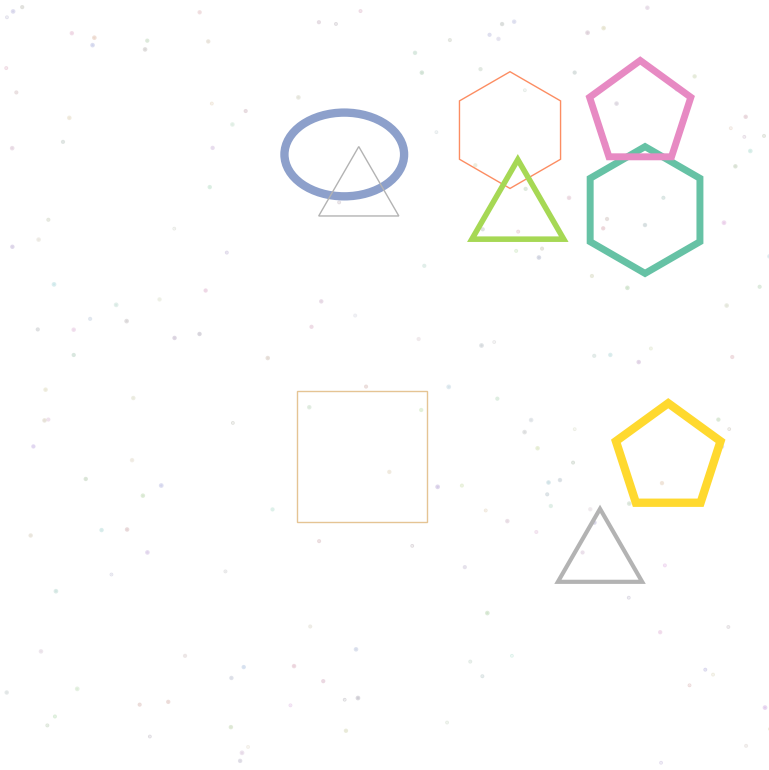[{"shape": "hexagon", "thickness": 2.5, "radius": 0.41, "center": [0.838, 0.727]}, {"shape": "hexagon", "thickness": 0.5, "radius": 0.38, "center": [0.662, 0.831]}, {"shape": "oval", "thickness": 3, "radius": 0.39, "center": [0.447, 0.799]}, {"shape": "pentagon", "thickness": 2.5, "radius": 0.35, "center": [0.831, 0.852]}, {"shape": "triangle", "thickness": 2, "radius": 0.34, "center": [0.672, 0.724]}, {"shape": "pentagon", "thickness": 3, "radius": 0.36, "center": [0.868, 0.405]}, {"shape": "square", "thickness": 0.5, "radius": 0.42, "center": [0.47, 0.407]}, {"shape": "triangle", "thickness": 0.5, "radius": 0.3, "center": [0.466, 0.75]}, {"shape": "triangle", "thickness": 1.5, "radius": 0.32, "center": [0.779, 0.276]}]